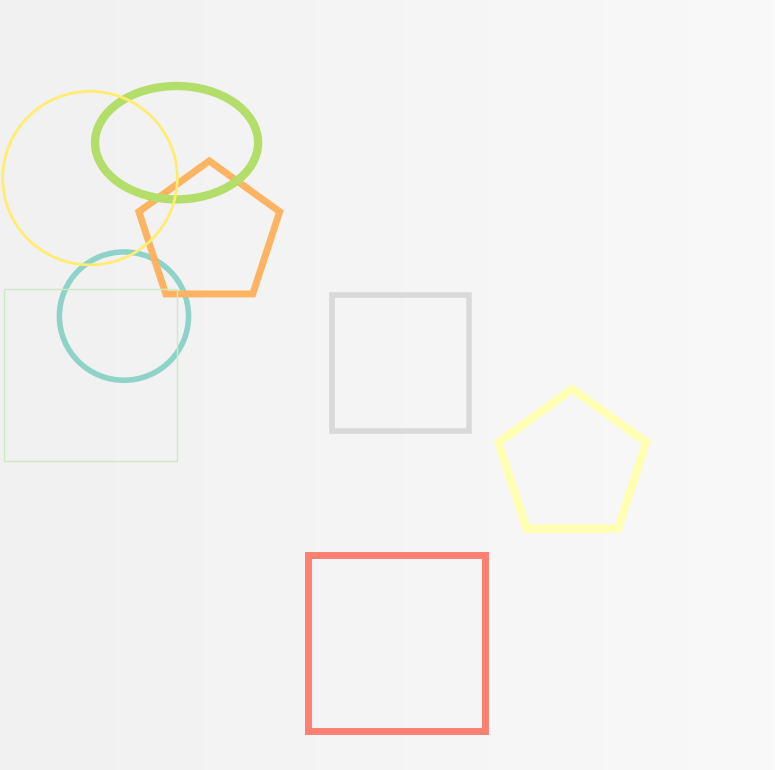[{"shape": "circle", "thickness": 2, "radius": 0.42, "center": [0.16, 0.589]}, {"shape": "pentagon", "thickness": 3, "radius": 0.5, "center": [0.738, 0.395]}, {"shape": "square", "thickness": 2.5, "radius": 0.57, "center": [0.512, 0.165]}, {"shape": "pentagon", "thickness": 2.5, "radius": 0.48, "center": [0.27, 0.696]}, {"shape": "oval", "thickness": 3, "radius": 0.53, "center": [0.228, 0.815]}, {"shape": "square", "thickness": 2, "radius": 0.44, "center": [0.517, 0.528]}, {"shape": "square", "thickness": 0.5, "radius": 0.56, "center": [0.117, 0.513]}, {"shape": "circle", "thickness": 1, "radius": 0.56, "center": [0.116, 0.769]}]